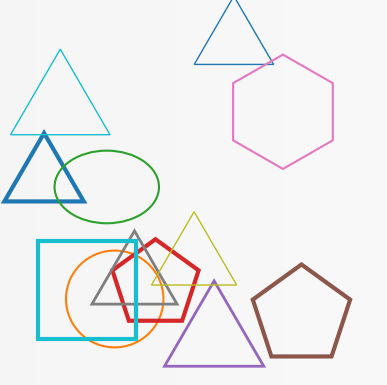[{"shape": "triangle", "thickness": 3, "radius": 0.59, "center": [0.114, 0.536]}, {"shape": "triangle", "thickness": 1, "radius": 0.59, "center": [0.604, 0.892]}, {"shape": "circle", "thickness": 1.5, "radius": 0.63, "center": [0.296, 0.223]}, {"shape": "oval", "thickness": 1.5, "radius": 0.67, "center": [0.276, 0.514]}, {"shape": "pentagon", "thickness": 3, "radius": 0.58, "center": [0.401, 0.262]}, {"shape": "triangle", "thickness": 2, "radius": 0.74, "center": [0.553, 0.123]}, {"shape": "pentagon", "thickness": 3, "radius": 0.66, "center": [0.778, 0.181]}, {"shape": "hexagon", "thickness": 1.5, "radius": 0.74, "center": [0.73, 0.71]}, {"shape": "triangle", "thickness": 2, "radius": 0.63, "center": [0.347, 0.273]}, {"shape": "triangle", "thickness": 1, "radius": 0.63, "center": [0.501, 0.323]}, {"shape": "triangle", "thickness": 1, "radius": 0.74, "center": [0.156, 0.724]}, {"shape": "square", "thickness": 3, "radius": 0.64, "center": [0.224, 0.246]}]